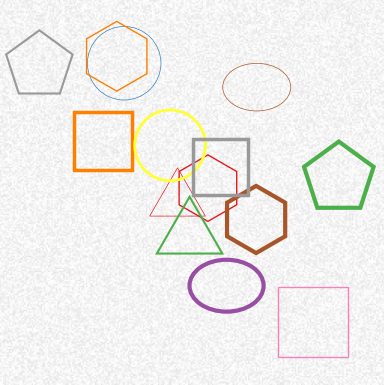[{"shape": "hexagon", "thickness": 1, "radius": 0.43, "center": [0.54, 0.511]}, {"shape": "triangle", "thickness": 0.5, "radius": 0.42, "center": [0.461, 0.48]}, {"shape": "circle", "thickness": 0.5, "radius": 0.48, "center": [0.323, 0.836]}, {"shape": "pentagon", "thickness": 3, "radius": 0.48, "center": [0.88, 0.537]}, {"shape": "triangle", "thickness": 1.5, "radius": 0.49, "center": [0.492, 0.391]}, {"shape": "oval", "thickness": 3, "radius": 0.48, "center": [0.588, 0.258]}, {"shape": "square", "thickness": 2.5, "radius": 0.38, "center": [0.269, 0.635]}, {"shape": "hexagon", "thickness": 1, "radius": 0.45, "center": [0.303, 0.854]}, {"shape": "circle", "thickness": 2, "radius": 0.46, "center": [0.442, 0.622]}, {"shape": "oval", "thickness": 0.5, "radius": 0.44, "center": [0.667, 0.774]}, {"shape": "hexagon", "thickness": 3, "radius": 0.44, "center": [0.665, 0.43]}, {"shape": "square", "thickness": 1, "radius": 0.45, "center": [0.812, 0.164]}, {"shape": "pentagon", "thickness": 1.5, "radius": 0.45, "center": [0.102, 0.831]}, {"shape": "square", "thickness": 2.5, "radius": 0.36, "center": [0.573, 0.566]}]